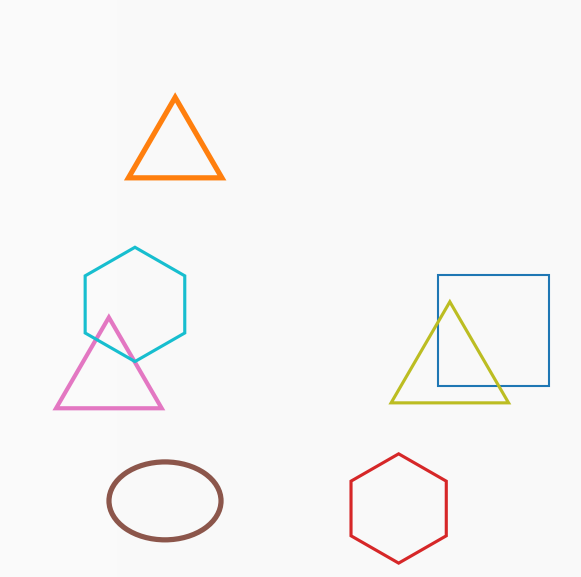[{"shape": "square", "thickness": 1, "radius": 0.48, "center": [0.849, 0.427]}, {"shape": "triangle", "thickness": 2.5, "radius": 0.46, "center": [0.301, 0.738]}, {"shape": "hexagon", "thickness": 1.5, "radius": 0.47, "center": [0.686, 0.119]}, {"shape": "oval", "thickness": 2.5, "radius": 0.48, "center": [0.284, 0.132]}, {"shape": "triangle", "thickness": 2, "radius": 0.52, "center": [0.187, 0.345]}, {"shape": "triangle", "thickness": 1.5, "radius": 0.58, "center": [0.774, 0.36]}, {"shape": "hexagon", "thickness": 1.5, "radius": 0.49, "center": [0.232, 0.472]}]